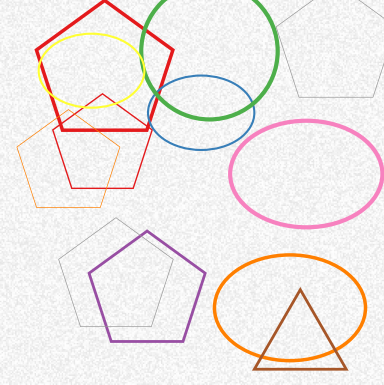[{"shape": "pentagon", "thickness": 1, "radius": 0.68, "center": [0.266, 0.621]}, {"shape": "pentagon", "thickness": 2.5, "radius": 0.93, "center": [0.272, 0.813]}, {"shape": "oval", "thickness": 1.5, "radius": 0.69, "center": [0.523, 0.707]}, {"shape": "circle", "thickness": 3, "radius": 0.89, "center": [0.544, 0.867]}, {"shape": "pentagon", "thickness": 2, "radius": 0.79, "center": [0.382, 0.241]}, {"shape": "oval", "thickness": 2.5, "radius": 0.98, "center": [0.753, 0.201]}, {"shape": "pentagon", "thickness": 0.5, "radius": 0.7, "center": [0.178, 0.575]}, {"shape": "oval", "thickness": 1.5, "radius": 0.69, "center": [0.238, 0.816]}, {"shape": "triangle", "thickness": 2, "radius": 0.69, "center": [0.78, 0.11]}, {"shape": "oval", "thickness": 3, "radius": 0.99, "center": [0.796, 0.548]}, {"shape": "pentagon", "thickness": 0.5, "radius": 0.78, "center": [0.301, 0.278]}, {"shape": "pentagon", "thickness": 0.5, "radius": 0.82, "center": [0.873, 0.88]}]